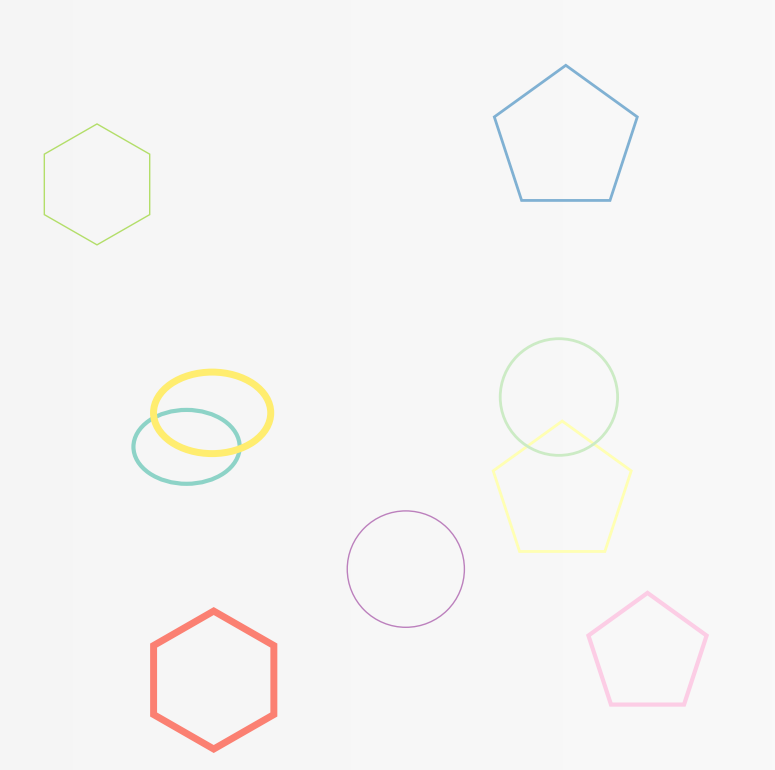[{"shape": "oval", "thickness": 1.5, "radius": 0.34, "center": [0.241, 0.42]}, {"shape": "pentagon", "thickness": 1, "radius": 0.47, "center": [0.725, 0.36]}, {"shape": "hexagon", "thickness": 2.5, "radius": 0.45, "center": [0.276, 0.117]}, {"shape": "pentagon", "thickness": 1, "radius": 0.48, "center": [0.73, 0.818]}, {"shape": "hexagon", "thickness": 0.5, "radius": 0.39, "center": [0.125, 0.761]}, {"shape": "pentagon", "thickness": 1.5, "radius": 0.4, "center": [0.836, 0.15]}, {"shape": "circle", "thickness": 0.5, "radius": 0.38, "center": [0.524, 0.261]}, {"shape": "circle", "thickness": 1, "radius": 0.38, "center": [0.721, 0.484]}, {"shape": "oval", "thickness": 2.5, "radius": 0.38, "center": [0.274, 0.464]}]